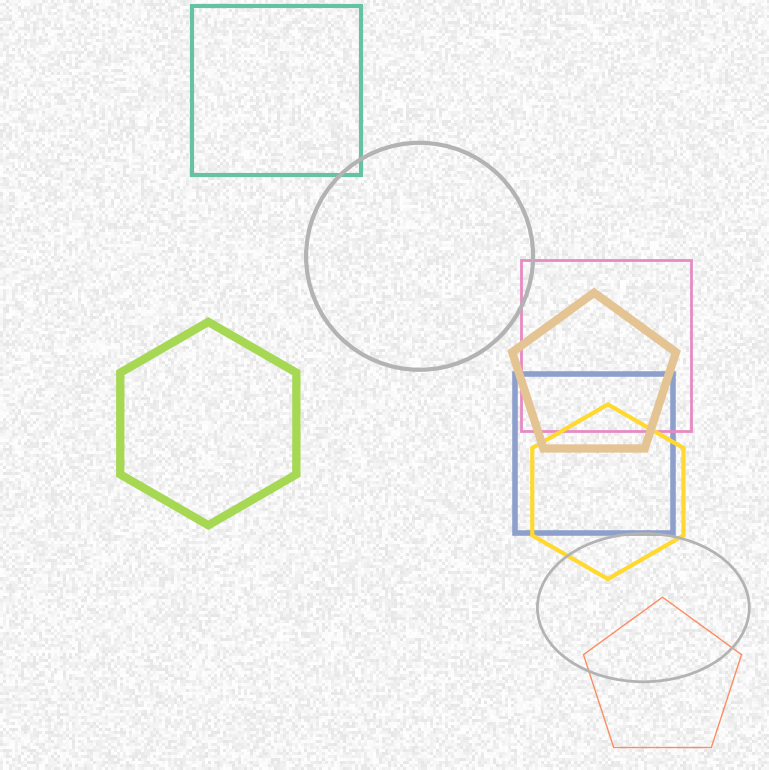[{"shape": "square", "thickness": 1.5, "radius": 0.55, "center": [0.359, 0.883]}, {"shape": "pentagon", "thickness": 0.5, "radius": 0.54, "center": [0.86, 0.116]}, {"shape": "square", "thickness": 2, "radius": 0.51, "center": [0.771, 0.411]}, {"shape": "square", "thickness": 1, "radius": 0.55, "center": [0.787, 0.552]}, {"shape": "hexagon", "thickness": 3, "radius": 0.66, "center": [0.271, 0.45]}, {"shape": "hexagon", "thickness": 1.5, "radius": 0.57, "center": [0.789, 0.361]}, {"shape": "pentagon", "thickness": 3, "radius": 0.56, "center": [0.772, 0.508]}, {"shape": "oval", "thickness": 1, "radius": 0.69, "center": [0.836, 0.211]}, {"shape": "circle", "thickness": 1.5, "radius": 0.74, "center": [0.545, 0.667]}]